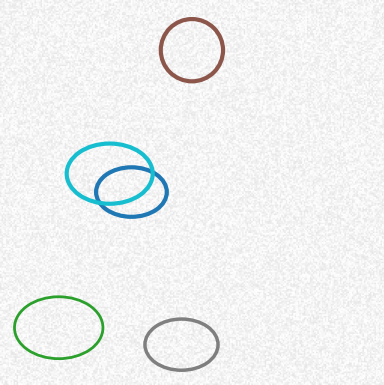[{"shape": "oval", "thickness": 3, "radius": 0.46, "center": [0.341, 0.501]}, {"shape": "oval", "thickness": 2, "radius": 0.57, "center": [0.153, 0.149]}, {"shape": "circle", "thickness": 3, "radius": 0.4, "center": [0.498, 0.87]}, {"shape": "oval", "thickness": 2.5, "radius": 0.47, "center": [0.471, 0.105]}, {"shape": "oval", "thickness": 3, "radius": 0.56, "center": [0.285, 0.549]}]